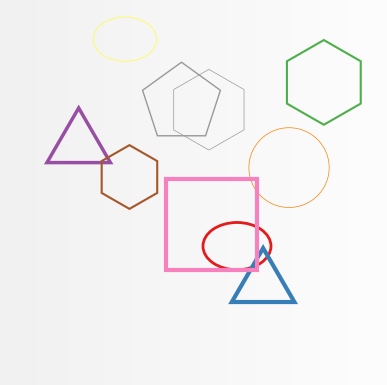[{"shape": "oval", "thickness": 2, "radius": 0.44, "center": [0.612, 0.361]}, {"shape": "triangle", "thickness": 3, "radius": 0.47, "center": [0.679, 0.262]}, {"shape": "hexagon", "thickness": 1.5, "radius": 0.55, "center": [0.836, 0.786]}, {"shape": "triangle", "thickness": 2.5, "radius": 0.47, "center": [0.203, 0.625]}, {"shape": "circle", "thickness": 0.5, "radius": 0.52, "center": [0.746, 0.565]}, {"shape": "oval", "thickness": 0.5, "radius": 0.41, "center": [0.323, 0.898]}, {"shape": "hexagon", "thickness": 1.5, "radius": 0.41, "center": [0.334, 0.54]}, {"shape": "square", "thickness": 3, "radius": 0.59, "center": [0.546, 0.416]}, {"shape": "hexagon", "thickness": 0.5, "radius": 0.52, "center": [0.539, 0.715]}, {"shape": "pentagon", "thickness": 1, "radius": 0.53, "center": [0.468, 0.733]}]